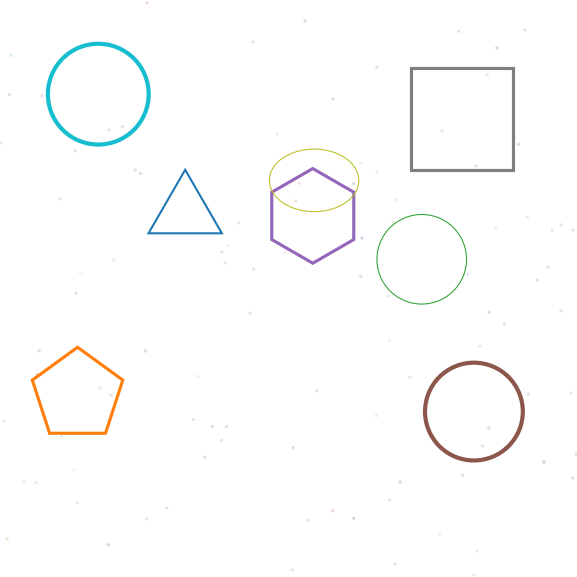[{"shape": "triangle", "thickness": 1, "radius": 0.37, "center": [0.321, 0.632]}, {"shape": "pentagon", "thickness": 1.5, "radius": 0.41, "center": [0.134, 0.316]}, {"shape": "circle", "thickness": 0.5, "radius": 0.39, "center": [0.73, 0.55]}, {"shape": "hexagon", "thickness": 1.5, "radius": 0.41, "center": [0.542, 0.625]}, {"shape": "circle", "thickness": 2, "radius": 0.42, "center": [0.821, 0.286]}, {"shape": "square", "thickness": 1.5, "radius": 0.44, "center": [0.801, 0.793]}, {"shape": "oval", "thickness": 0.5, "radius": 0.39, "center": [0.544, 0.687]}, {"shape": "circle", "thickness": 2, "radius": 0.44, "center": [0.17, 0.836]}]